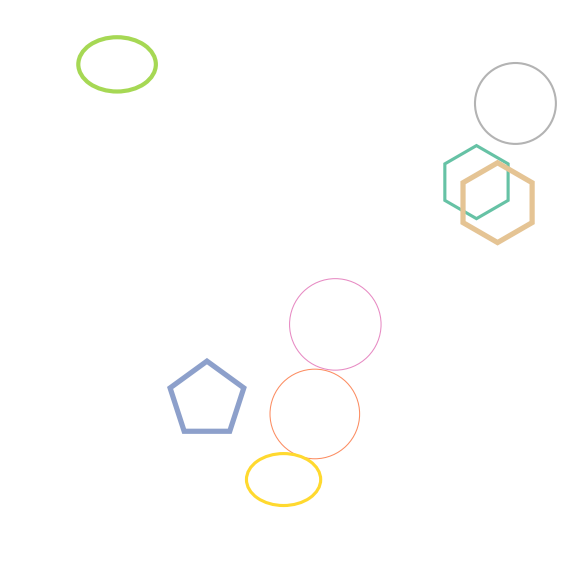[{"shape": "hexagon", "thickness": 1.5, "radius": 0.32, "center": [0.825, 0.684]}, {"shape": "circle", "thickness": 0.5, "radius": 0.39, "center": [0.545, 0.282]}, {"shape": "pentagon", "thickness": 2.5, "radius": 0.34, "center": [0.358, 0.307]}, {"shape": "circle", "thickness": 0.5, "radius": 0.4, "center": [0.581, 0.437]}, {"shape": "oval", "thickness": 2, "radius": 0.34, "center": [0.203, 0.888]}, {"shape": "oval", "thickness": 1.5, "radius": 0.32, "center": [0.491, 0.169]}, {"shape": "hexagon", "thickness": 2.5, "radius": 0.35, "center": [0.862, 0.648]}, {"shape": "circle", "thickness": 1, "radius": 0.35, "center": [0.893, 0.82]}]